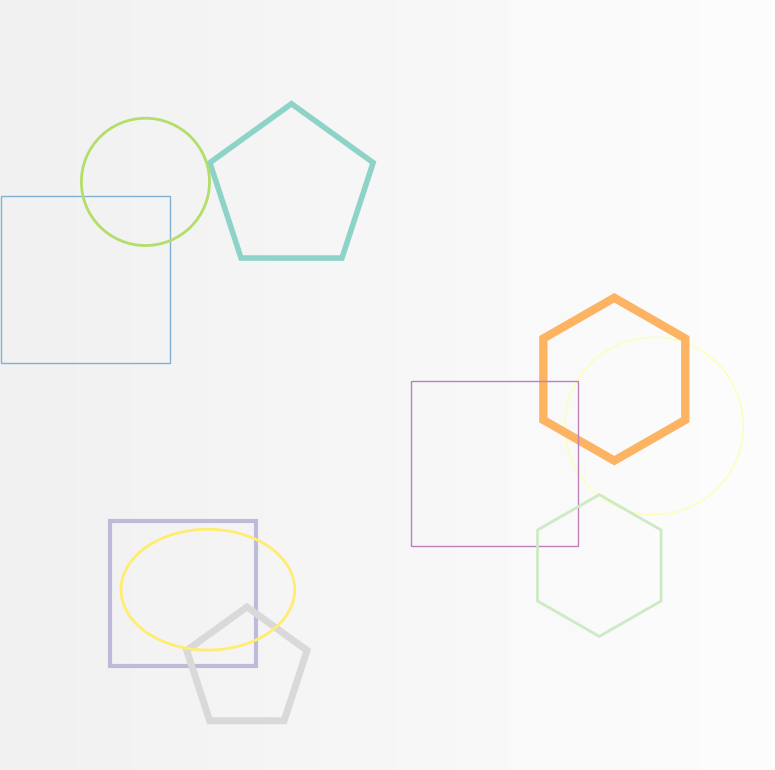[{"shape": "pentagon", "thickness": 2, "radius": 0.55, "center": [0.376, 0.754]}, {"shape": "circle", "thickness": 0.5, "radius": 0.58, "center": [0.844, 0.447]}, {"shape": "square", "thickness": 1.5, "radius": 0.47, "center": [0.236, 0.23]}, {"shape": "square", "thickness": 0.5, "radius": 0.54, "center": [0.111, 0.637]}, {"shape": "hexagon", "thickness": 3, "radius": 0.53, "center": [0.793, 0.507]}, {"shape": "circle", "thickness": 1, "radius": 0.41, "center": [0.188, 0.764]}, {"shape": "pentagon", "thickness": 2.5, "radius": 0.41, "center": [0.319, 0.13]}, {"shape": "square", "thickness": 0.5, "radius": 0.54, "center": [0.638, 0.398]}, {"shape": "hexagon", "thickness": 1, "radius": 0.46, "center": [0.773, 0.266]}, {"shape": "oval", "thickness": 1, "radius": 0.56, "center": [0.268, 0.234]}]